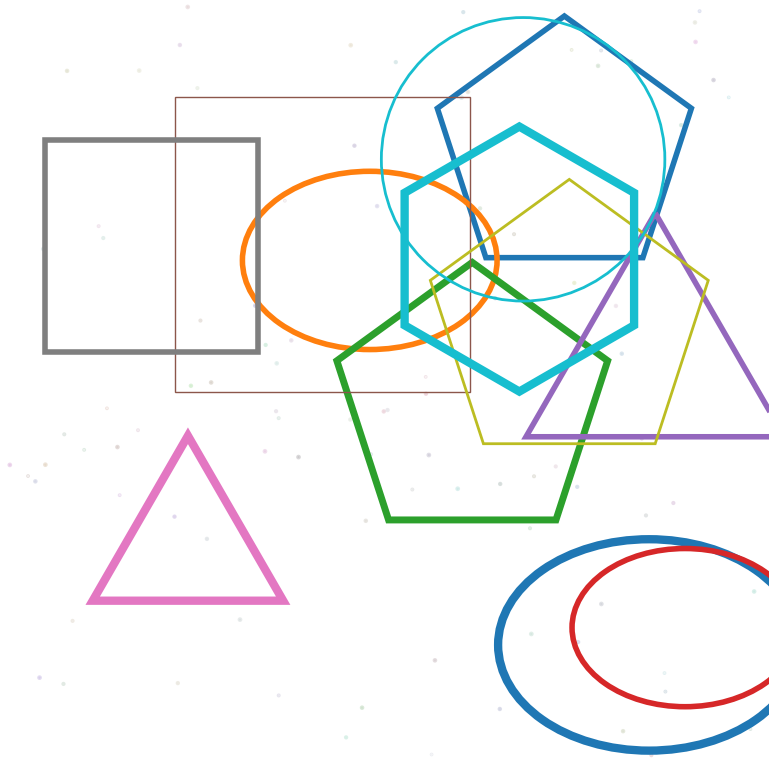[{"shape": "oval", "thickness": 3, "radius": 0.98, "center": [0.843, 0.162]}, {"shape": "pentagon", "thickness": 2, "radius": 0.87, "center": [0.733, 0.806]}, {"shape": "oval", "thickness": 2, "radius": 0.83, "center": [0.48, 0.662]}, {"shape": "pentagon", "thickness": 2.5, "radius": 0.92, "center": [0.613, 0.474]}, {"shape": "oval", "thickness": 2, "radius": 0.73, "center": [0.89, 0.185]}, {"shape": "triangle", "thickness": 2, "radius": 0.97, "center": [0.851, 0.53]}, {"shape": "square", "thickness": 0.5, "radius": 0.96, "center": [0.419, 0.682]}, {"shape": "triangle", "thickness": 3, "radius": 0.71, "center": [0.244, 0.291]}, {"shape": "square", "thickness": 2, "radius": 0.69, "center": [0.197, 0.681]}, {"shape": "pentagon", "thickness": 1, "radius": 0.95, "center": [0.739, 0.577]}, {"shape": "circle", "thickness": 1, "radius": 0.92, "center": [0.679, 0.793]}, {"shape": "hexagon", "thickness": 3, "radius": 0.86, "center": [0.674, 0.664]}]